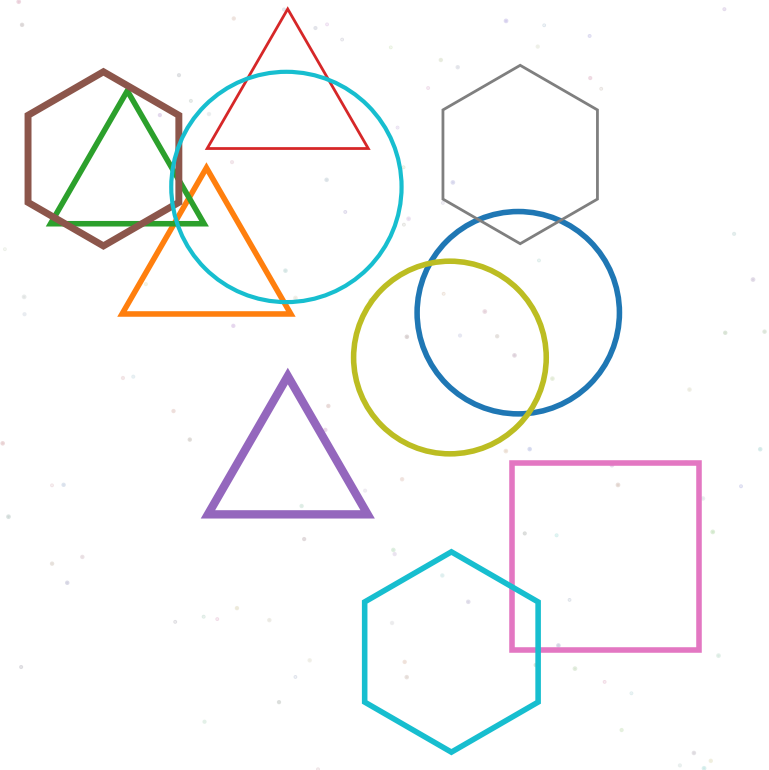[{"shape": "circle", "thickness": 2, "radius": 0.66, "center": [0.673, 0.594]}, {"shape": "triangle", "thickness": 2, "radius": 0.63, "center": [0.268, 0.656]}, {"shape": "triangle", "thickness": 2, "radius": 0.58, "center": [0.165, 0.767]}, {"shape": "triangle", "thickness": 1, "radius": 0.6, "center": [0.374, 0.868]}, {"shape": "triangle", "thickness": 3, "radius": 0.6, "center": [0.374, 0.392]}, {"shape": "hexagon", "thickness": 2.5, "radius": 0.57, "center": [0.134, 0.794]}, {"shape": "square", "thickness": 2, "radius": 0.61, "center": [0.786, 0.277]}, {"shape": "hexagon", "thickness": 1, "radius": 0.58, "center": [0.676, 0.799]}, {"shape": "circle", "thickness": 2, "radius": 0.63, "center": [0.584, 0.536]}, {"shape": "circle", "thickness": 1.5, "radius": 0.75, "center": [0.372, 0.757]}, {"shape": "hexagon", "thickness": 2, "radius": 0.65, "center": [0.586, 0.153]}]